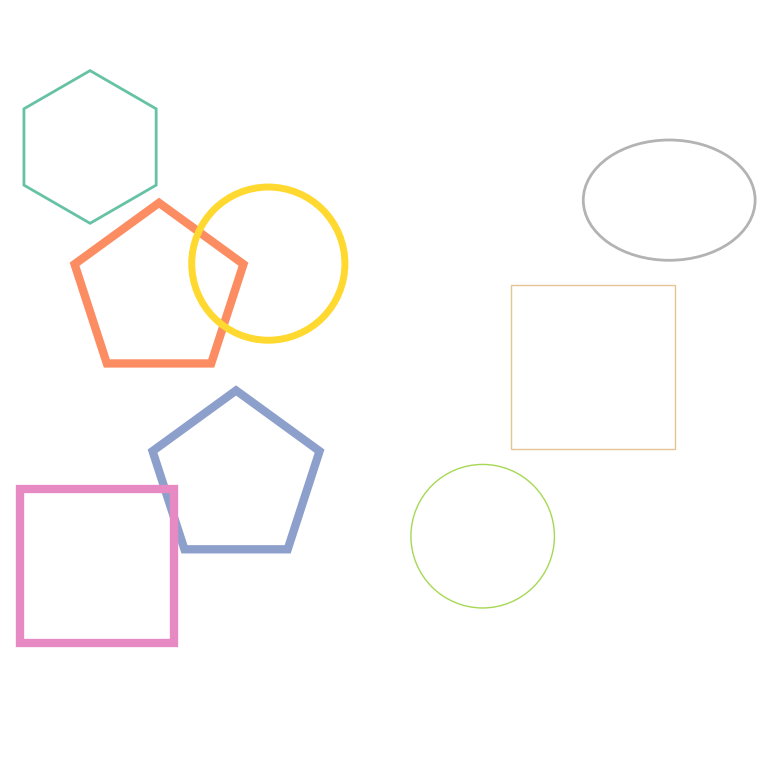[{"shape": "hexagon", "thickness": 1, "radius": 0.5, "center": [0.117, 0.809]}, {"shape": "pentagon", "thickness": 3, "radius": 0.58, "center": [0.207, 0.621]}, {"shape": "pentagon", "thickness": 3, "radius": 0.57, "center": [0.307, 0.379]}, {"shape": "square", "thickness": 3, "radius": 0.5, "center": [0.125, 0.265]}, {"shape": "circle", "thickness": 0.5, "radius": 0.47, "center": [0.627, 0.304]}, {"shape": "circle", "thickness": 2.5, "radius": 0.5, "center": [0.348, 0.658]}, {"shape": "square", "thickness": 0.5, "radius": 0.53, "center": [0.77, 0.524]}, {"shape": "oval", "thickness": 1, "radius": 0.56, "center": [0.869, 0.74]}]